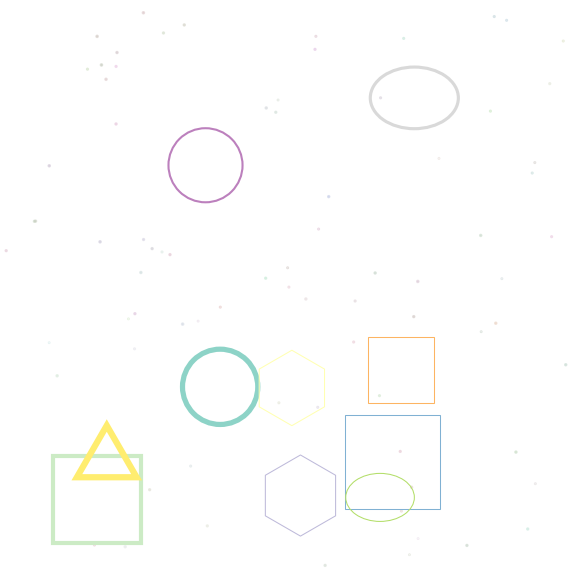[{"shape": "circle", "thickness": 2.5, "radius": 0.33, "center": [0.381, 0.329]}, {"shape": "hexagon", "thickness": 0.5, "radius": 0.33, "center": [0.505, 0.327]}, {"shape": "hexagon", "thickness": 0.5, "radius": 0.35, "center": [0.52, 0.141]}, {"shape": "square", "thickness": 0.5, "radius": 0.41, "center": [0.68, 0.199]}, {"shape": "square", "thickness": 0.5, "radius": 0.29, "center": [0.694, 0.358]}, {"shape": "oval", "thickness": 0.5, "radius": 0.3, "center": [0.658, 0.138]}, {"shape": "oval", "thickness": 1.5, "radius": 0.38, "center": [0.717, 0.83]}, {"shape": "circle", "thickness": 1, "radius": 0.32, "center": [0.356, 0.713]}, {"shape": "square", "thickness": 2, "radius": 0.38, "center": [0.168, 0.135]}, {"shape": "triangle", "thickness": 3, "radius": 0.3, "center": [0.185, 0.203]}]